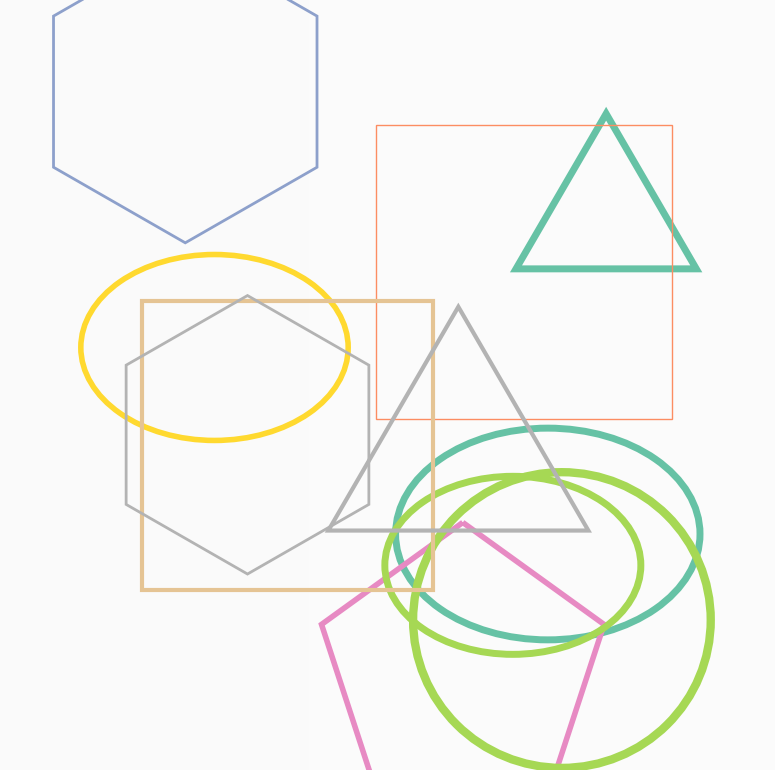[{"shape": "triangle", "thickness": 2.5, "radius": 0.67, "center": [0.782, 0.718]}, {"shape": "oval", "thickness": 2.5, "radius": 0.98, "center": [0.707, 0.306]}, {"shape": "square", "thickness": 0.5, "radius": 0.96, "center": [0.676, 0.646]}, {"shape": "hexagon", "thickness": 1, "radius": 0.98, "center": [0.239, 0.881]}, {"shape": "pentagon", "thickness": 2, "radius": 0.96, "center": [0.597, 0.13]}, {"shape": "circle", "thickness": 3, "radius": 0.96, "center": [0.725, 0.195]}, {"shape": "oval", "thickness": 2.5, "radius": 0.83, "center": [0.662, 0.266]}, {"shape": "oval", "thickness": 2, "radius": 0.86, "center": [0.277, 0.549]}, {"shape": "square", "thickness": 1.5, "radius": 0.94, "center": [0.371, 0.421]}, {"shape": "triangle", "thickness": 1.5, "radius": 0.97, "center": [0.591, 0.408]}, {"shape": "hexagon", "thickness": 1, "radius": 0.9, "center": [0.319, 0.435]}]